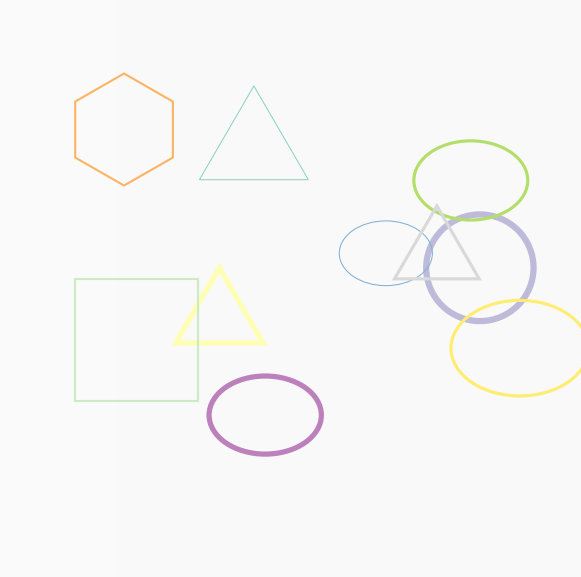[{"shape": "triangle", "thickness": 0.5, "radius": 0.54, "center": [0.437, 0.742]}, {"shape": "triangle", "thickness": 2.5, "radius": 0.43, "center": [0.377, 0.449]}, {"shape": "circle", "thickness": 3, "radius": 0.46, "center": [0.826, 0.535]}, {"shape": "oval", "thickness": 0.5, "radius": 0.4, "center": [0.664, 0.561]}, {"shape": "hexagon", "thickness": 1, "radius": 0.48, "center": [0.213, 0.775]}, {"shape": "oval", "thickness": 1.5, "radius": 0.49, "center": [0.81, 0.687]}, {"shape": "triangle", "thickness": 1.5, "radius": 0.42, "center": [0.752, 0.558]}, {"shape": "oval", "thickness": 2.5, "radius": 0.48, "center": [0.456, 0.28]}, {"shape": "square", "thickness": 1, "radius": 0.53, "center": [0.235, 0.41]}, {"shape": "oval", "thickness": 1.5, "radius": 0.59, "center": [0.894, 0.396]}]